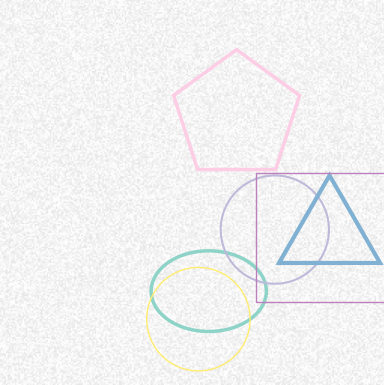[{"shape": "oval", "thickness": 2.5, "radius": 0.75, "center": [0.542, 0.244]}, {"shape": "circle", "thickness": 1.5, "radius": 0.7, "center": [0.714, 0.404]}, {"shape": "triangle", "thickness": 3, "radius": 0.76, "center": [0.856, 0.393]}, {"shape": "pentagon", "thickness": 2.5, "radius": 0.86, "center": [0.614, 0.699]}, {"shape": "square", "thickness": 1, "radius": 0.84, "center": [0.832, 0.383]}, {"shape": "circle", "thickness": 1, "radius": 0.67, "center": [0.515, 0.171]}]